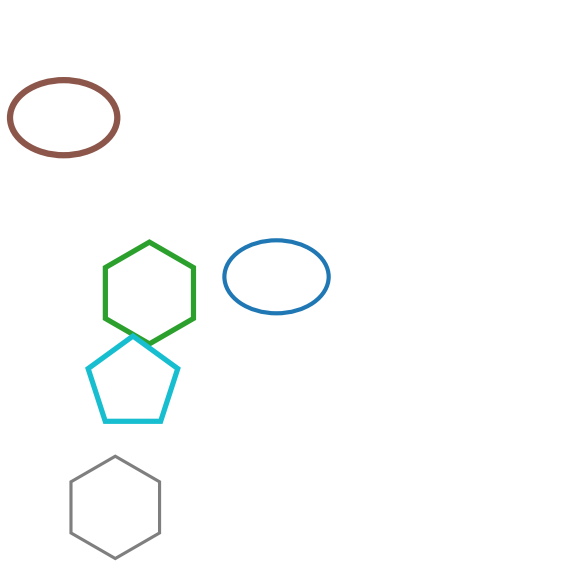[{"shape": "oval", "thickness": 2, "radius": 0.45, "center": [0.479, 0.52]}, {"shape": "hexagon", "thickness": 2.5, "radius": 0.44, "center": [0.259, 0.492]}, {"shape": "oval", "thickness": 3, "radius": 0.46, "center": [0.11, 0.795]}, {"shape": "hexagon", "thickness": 1.5, "radius": 0.44, "center": [0.2, 0.121]}, {"shape": "pentagon", "thickness": 2.5, "radius": 0.41, "center": [0.23, 0.336]}]